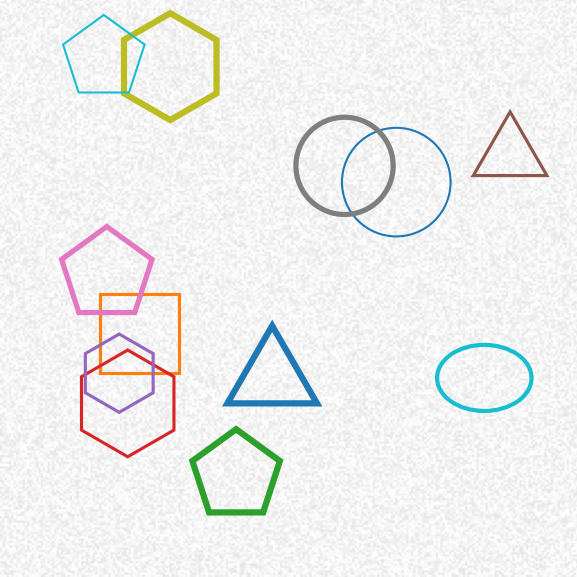[{"shape": "triangle", "thickness": 3, "radius": 0.45, "center": [0.471, 0.345]}, {"shape": "circle", "thickness": 1, "radius": 0.47, "center": [0.686, 0.684]}, {"shape": "square", "thickness": 1.5, "radius": 0.34, "center": [0.242, 0.422]}, {"shape": "pentagon", "thickness": 3, "radius": 0.4, "center": [0.409, 0.176]}, {"shape": "hexagon", "thickness": 1.5, "radius": 0.46, "center": [0.221, 0.301]}, {"shape": "hexagon", "thickness": 1.5, "radius": 0.34, "center": [0.206, 0.353]}, {"shape": "triangle", "thickness": 1.5, "radius": 0.37, "center": [0.883, 0.732]}, {"shape": "pentagon", "thickness": 2.5, "radius": 0.41, "center": [0.185, 0.525]}, {"shape": "circle", "thickness": 2.5, "radius": 0.42, "center": [0.597, 0.712]}, {"shape": "hexagon", "thickness": 3, "radius": 0.46, "center": [0.295, 0.884]}, {"shape": "oval", "thickness": 2, "radius": 0.41, "center": [0.839, 0.345]}, {"shape": "pentagon", "thickness": 1, "radius": 0.37, "center": [0.18, 0.899]}]